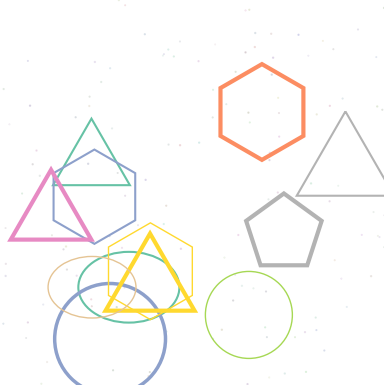[{"shape": "triangle", "thickness": 1.5, "radius": 0.58, "center": [0.238, 0.577]}, {"shape": "oval", "thickness": 1.5, "radius": 0.66, "center": [0.335, 0.254]}, {"shape": "hexagon", "thickness": 3, "radius": 0.62, "center": [0.68, 0.709]}, {"shape": "hexagon", "thickness": 1.5, "radius": 0.61, "center": [0.245, 0.489]}, {"shape": "circle", "thickness": 2.5, "radius": 0.72, "center": [0.286, 0.12]}, {"shape": "triangle", "thickness": 3, "radius": 0.6, "center": [0.133, 0.438]}, {"shape": "circle", "thickness": 1, "radius": 0.56, "center": [0.646, 0.182]}, {"shape": "triangle", "thickness": 3, "radius": 0.67, "center": [0.39, 0.26]}, {"shape": "hexagon", "thickness": 1, "radius": 0.63, "center": [0.391, 0.295]}, {"shape": "oval", "thickness": 1, "radius": 0.57, "center": [0.239, 0.254]}, {"shape": "triangle", "thickness": 1.5, "radius": 0.73, "center": [0.897, 0.565]}, {"shape": "pentagon", "thickness": 3, "radius": 0.52, "center": [0.737, 0.394]}]